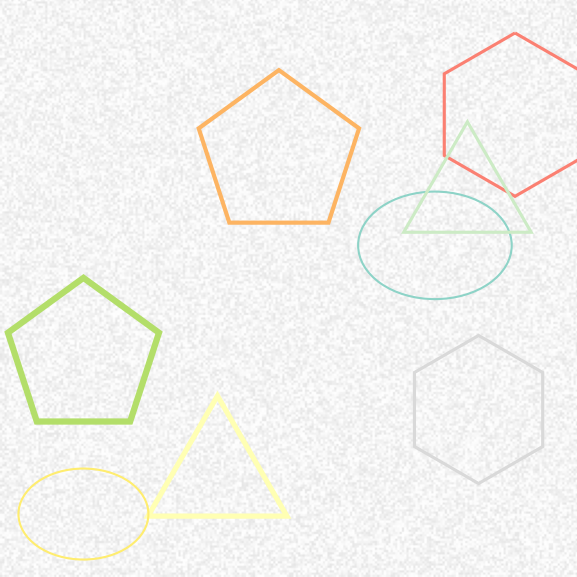[{"shape": "oval", "thickness": 1, "radius": 0.66, "center": [0.753, 0.574]}, {"shape": "triangle", "thickness": 2.5, "radius": 0.69, "center": [0.377, 0.175]}, {"shape": "hexagon", "thickness": 1.5, "radius": 0.71, "center": [0.892, 0.801]}, {"shape": "pentagon", "thickness": 2, "radius": 0.73, "center": [0.483, 0.732]}, {"shape": "pentagon", "thickness": 3, "radius": 0.69, "center": [0.145, 0.38]}, {"shape": "hexagon", "thickness": 1.5, "radius": 0.64, "center": [0.829, 0.29]}, {"shape": "triangle", "thickness": 1.5, "radius": 0.64, "center": [0.809, 0.661]}, {"shape": "oval", "thickness": 1, "radius": 0.56, "center": [0.144, 0.109]}]